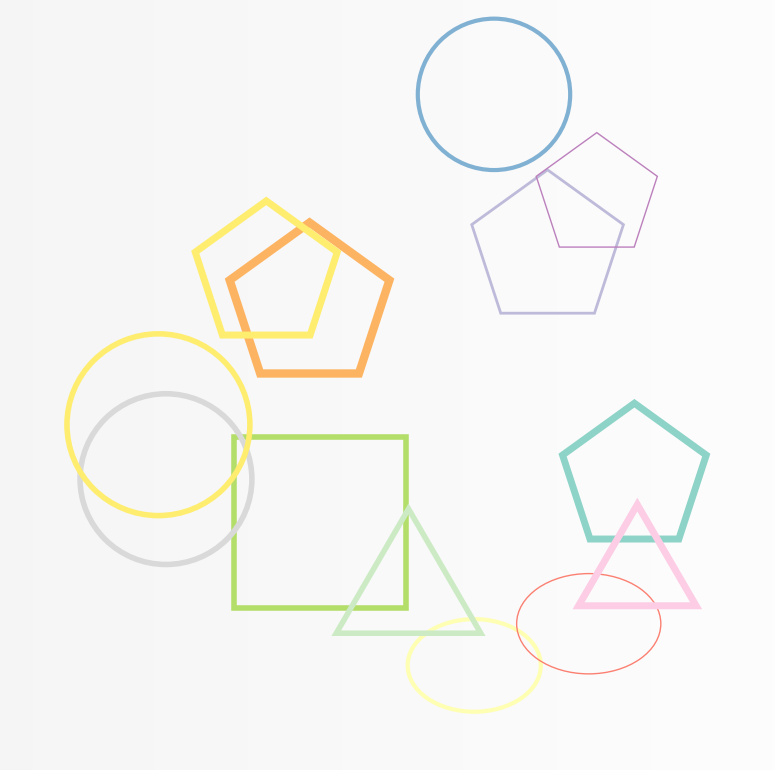[{"shape": "pentagon", "thickness": 2.5, "radius": 0.49, "center": [0.819, 0.379]}, {"shape": "oval", "thickness": 1.5, "radius": 0.43, "center": [0.612, 0.136]}, {"shape": "pentagon", "thickness": 1, "radius": 0.51, "center": [0.707, 0.676]}, {"shape": "oval", "thickness": 0.5, "radius": 0.47, "center": [0.76, 0.19]}, {"shape": "circle", "thickness": 1.5, "radius": 0.49, "center": [0.637, 0.877]}, {"shape": "pentagon", "thickness": 3, "radius": 0.54, "center": [0.399, 0.603]}, {"shape": "square", "thickness": 2, "radius": 0.55, "center": [0.413, 0.322]}, {"shape": "triangle", "thickness": 2.5, "radius": 0.44, "center": [0.822, 0.257]}, {"shape": "circle", "thickness": 2, "radius": 0.55, "center": [0.214, 0.378]}, {"shape": "pentagon", "thickness": 0.5, "radius": 0.41, "center": [0.77, 0.746]}, {"shape": "triangle", "thickness": 2, "radius": 0.54, "center": [0.527, 0.231]}, {"shape": "circle", "thickness": 2, "radius": 0.59, "center": [0.204, 0.448]}, {"shape": "pentagon", "thickness": 2.5, "radius": 0.48, "center": [0.344, 0.643]}]